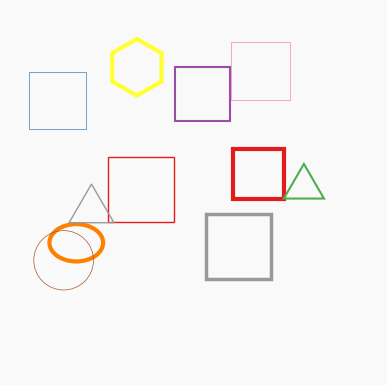[{"shape": "square", "thickness": 3, "radius": 0.33, "center": [0.667, 0.548]}, {"shape": "square", "thickness": 1, "radius": 0.43, "center": [0.364, 0.508]}, {"shape": "square", "thickness": 0.5, "radius": 0.37, "center": [0.149, 0.739]}, {"shape": "triangle", "thickness": 1.5, "radius": 0.3, "center": [0.784, 0.514]}, {"shape": "square", "thickness": 1.5, "radius": 0.36, "center": [0.522, 0.756]}, {"shape": "oval", "thickness": 3, "radius": 0.35, "center": [0.197, 0.369]}, {"shape": "hexagon", "thickness": 3, "radius": 0.37, "center": [0.353, 0.825]}, {"shape": "circle", "thickness": 0.5, "radius": 0.39, "center": [0.164, 0.324]}, {"shape": "square", "thickness": 0.5, "radius": 0.38, "center": [0.672, 0.815]}, {"shape": "square", "thickness": 2.5, "radius": 0.42, "center": [0.615, 0.36]}, {"shape": "triangle", "thickness": 1, "radius": 0.33, "center": [0.236, 0.455]}]